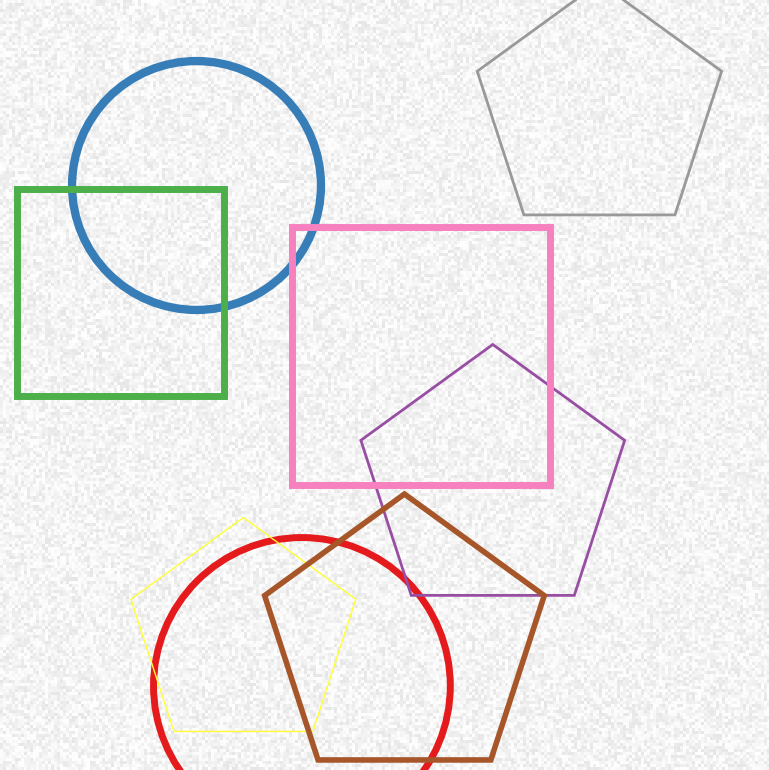[{"shape": "circle", "thickness": 2.5, "radius": 0.96, "center": [0.392, 0.109]}, {"shape": "circle", "thickness": 3, "radius": 0.81, "center": [0.255, 0.759]}, {"shape": "square", "thickness": 2.5, "radius": 0.67, "center": [0.157, 0.62]}, {"shape": "pentagon", "thickness": 1, "radius": 0.9, "center": [0.64, 0.372]}, {"shape": "pentagon", "thickness": 0.5, "radius": 0.77, "center": [0.316, 0.174]}, {"shape": "pentagon", "thickness": 2, "radius": 0.95, "center": [0.525, 0.167]}, {"shape": "square", "thickness": 2.5, "radius": 0.84, "center": [0.547, 0.537]}, {"shape": "pentagon", "thickness": 1, "radius": 0.83, "center": [0.778, 0.856]}]